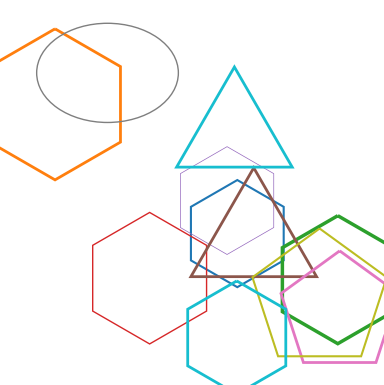[{"shape": "hexagon", "thickness": 1.5, "radius": 0.7, "center": [0.616, 0.393]}, {"shape": "hexagon", "thickness": 2, "radius": 0.98, "center": [0.143, 0.729]}, {"shape": "hexagon", "thickness": 2.5, "radius": 0.83, "center": [0.877, 0.274]}, {"shape": "hexagon", "thickness": 1, "radius": 0.85, "center": [0.389, 0.277]}, {"shape": "hexagon", "thickness": 0.5, "radius": 0.7, "center": [0.59, 0.479]}, {"shape": "triangle", "thickness": 2, "radius": 0.94, "center": [0.659, 0.376]}, {"shape": "pentagon", "thickness": 2, "radius": 0.8, "center": [0.882, 0.188]}, {"shape": "oval", "thickness": 1, "radius": 0.92, "center": [0.279, 0.811]}, {"shape": "pentagon", "thickness": 1.5, "radius": 0.92, "center": [0.83, 0.223]}, {"shape": "triangle", "thickness": 2, "radius": 0.87, "center": [0.609, 0.653]}, {"shape": "hexagon", "thickness": 2, "radius": 0.74, "center": [0.615, 0.123]}]